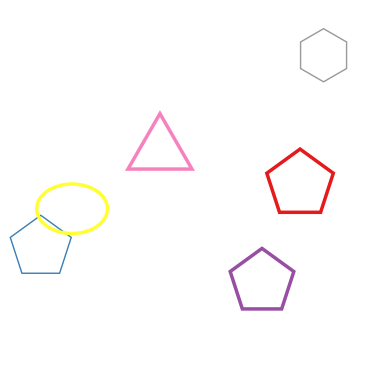[{"shape": "pentagon", "thickness": 2.5, "radius": 0.45, "center": [0.779, 0.522]}, {"shape": "pentagon", "thickness": 1, "radius": 0.42, "center": [0.106, 0.358]}, {"shape": "pentagon", "thickness": 2.5, "radius": 0.43, "center": [0.681, 0.268]}, {"shape": "oval", "thickness": 2.5, "radius": 0.46, "center": [0.187, 0.458]}, {"shape": "triangle", "thickness": 2.5, "radius": 0.48, "center": [0.415, 0.609]}, {"shape": "hexagon", "thickness": 1, "radius": 0.34, "center": [0.84, 0.856]}]